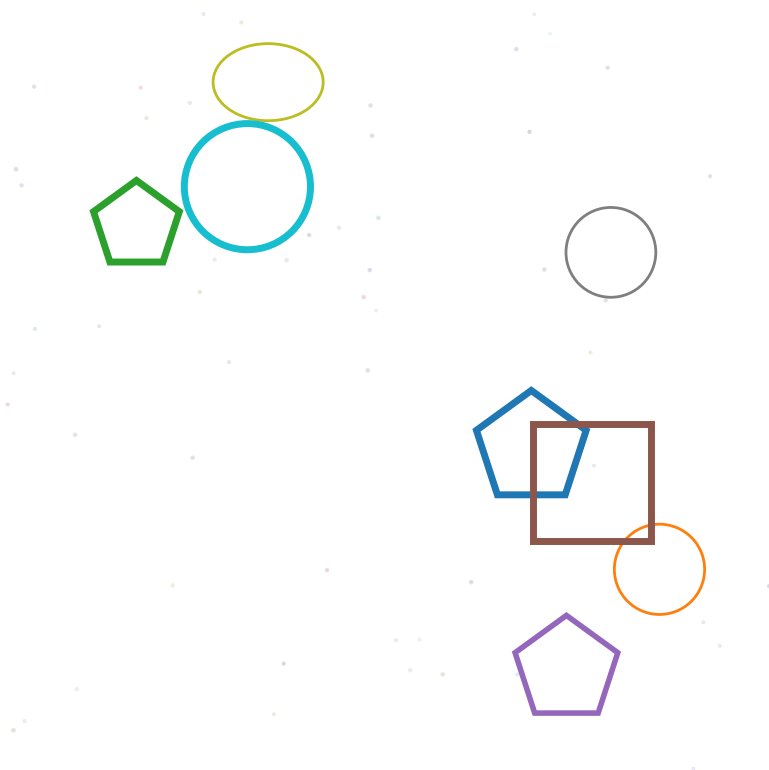[{"shape": "pentagon", "thickness": 2.5, "radius": 0.37, "center": [0.69, 0.418]}, {"shape": "circle", "thickness": 1, "radius": 0.29, "center": [0.856, 0.261]}, {"shape": "pentagon", "thickness": 2.5, "radius": 0.29, "center": [0.177, 0.707]}, {"shape": "pentagon", "thickness": 2, "radius": 0.35, "center": [0.736, 0.131]}, {"shape": "square", "thickness": 2.5, "radius": 0.38, "center": [0.769, 0.373]}, {"shape": "circle", "thickness": 1, "radius": 0.29, "center": [0.793, 0.672]}, {"shape": "oval", "thickness": 1, "radius": 0.36, "center": [0.348, 0.893]}, {"shape": "circle", "thickness": 2.5, "radius": 0.41, "center": [0.321, 0.758]}]